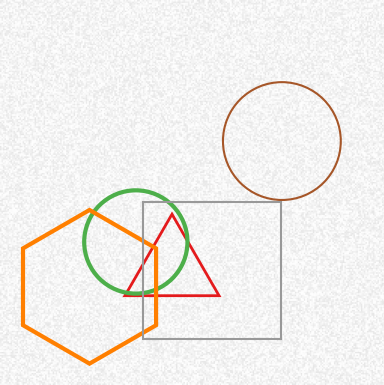[{"shape": "triangle", "thickness": 2, "radius": 0.71, "center": [0.447, 0.303]}, {"shape": "circle", "thickness": 3, "radius": 0.67, "center": [0.353, 0.372]}, {"shape": "hexagon", "thickness": 3, "radius": 1.0, "center": [0.233, 0.255]}, {"shape": "circle", "thickness": 1.5, "radius": 0.77, "center": [0.732, 0.634]}, {"shape": "square", "thickness": 1.5, "radius": 0.89, "center": [0.55, 0.298]}]